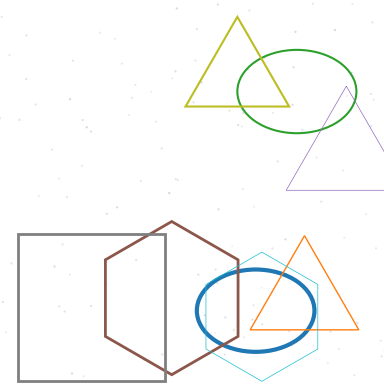[{"shape": "oval", "thickness": 3, "radius": 0.76, "center": [0.664, 0.193]}, {"shape": "triangle", "thickness": 1, "radius": 0.81, "center": [0.791, 0.225]}, {"shape": "oval", "thickness": 1.5, "radius": 0.77, "center": [0.771, 0.762]}, {"shape": "triangle", "thickness": 0.5, "radius": 0.9, "center": [0.9, 0.596]}, {"shape": "hexagon", "thickness": 2, "radius": 0.99, "center": [0.446, 0.226]}, {"shape": "square", "thickness": 2, "radius": 0.95, "center": [0.239, 0.201]}, {"shape": "triangle", "thickness": 1.5, "radius": 0.78, "center": [0.616, 0.801]}, {"shape": "hexagon", "thickness": 0.5, "radius": 0.84, "center": [0.68, 0.177]}]